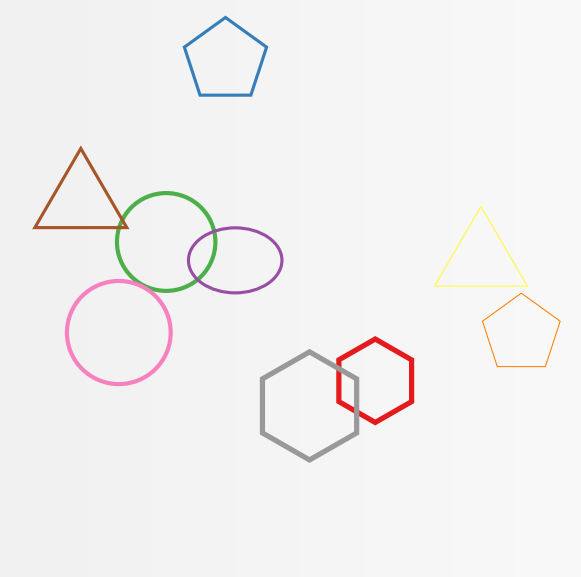[{"shape": "hexagon", "thickness": 2.5, "radius": 0.36, "center": [0.646, 0.34]}, {"shape": "pentagon", "thickness": 1.5, "radius": 0.37, "center": [0.388, 0.895]}, {"shape": "circle", "thickness": 2, "radius": 0.42, "center": [0.286, 0.58]}, {"shape": "oval", "thickness": 1.5, "radius": 0.4, "center": [0.405, 0.548]}, {"shape": "pentagon", "thickness": 0.5, "radius": 0.35, "center": [0.897, 0.421]}, {"shape": "triangle", "thickness": 0.5, "radius": 0.46, "center": [0.827, 0.55]}, {"shape": "triangle", "thickness": 1.5, "radius": 0.46, "center": [0.139, 0.651]}, {"shape": "circle", "thickness": 2, "radius": 0.45, "center": [0.204, 0.423]}, {"shape": "hexagon", "thickness": 2.5, "radius": 0.47, "center": [0.533, 0.296]}]